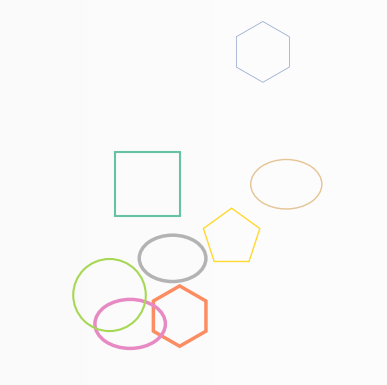[{"shape": "square", "thickness": 1.5, "radius": 0.42, "center": [0.381, 0.522]}, {"shape": "hexagon", "thickness": 2.5, "radius": 0.39, "center": [0.464, 0.179]}, {"shape": "hexagon", "thickness": 0.5, "radius": 0.39, "center": [0.678, 0.865]}, {"shape": "oval", "thickness": 2.5, "radius": 0.45, "center": [0.336, 0.159]}, {"shape": "circle", "thickness": 1.5, "radius": 0.47, "center": [0.283, 0.234]}, {"shape": "pentagon", "thickness": 1, "radius": 0.38, "center": [0.598, 0.383]}, {"shape": "oval", "thickness": 1, "radius": 0.46, "center": [0.739, 0.521]}, {"shape": "oval", "thickness": 2.5, "radius": 0.43, "center": [0.445, 0.329]}]